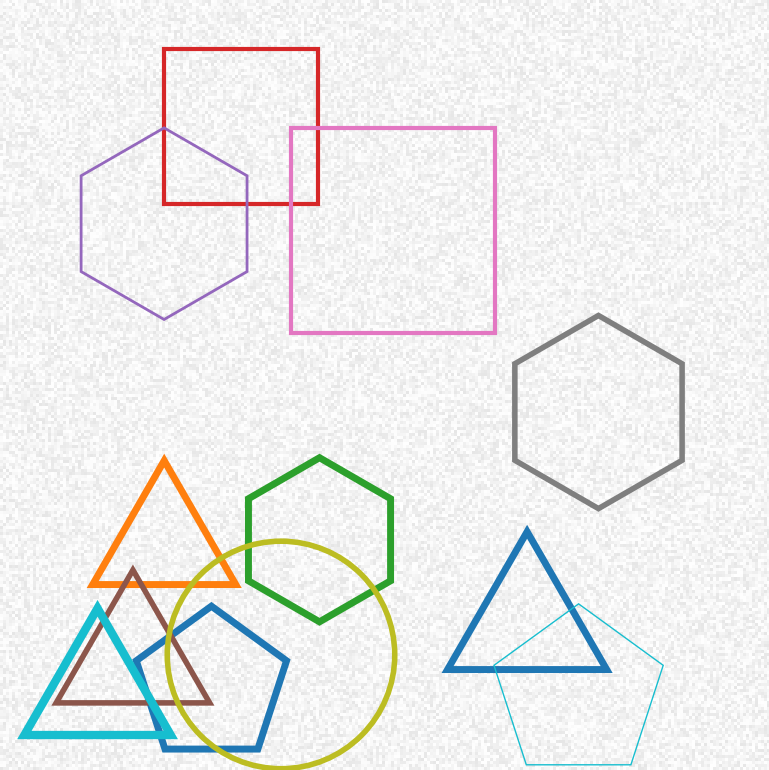[{"shape": "pentagon", "thickness": 2.5, "radius": 0.51, "center": [0.275, 0.11]}, {"shape": "triangle", "thickness": 2.5, "radius": 0.6, "center": [0.685, 0.19]}, {"shape": "triangle", "thickness": 2.5, "radius": 0.54, "center": [0.213, 0.294]}, {"shape": "hexagon", "thickness": 2.5, "radius": 0.53, "center": [0.415, 0.299]}, {"shape": "square", "thickness": 1.5, "radius": 0.5, "center": [0.313, 0.836]}, {"shape": "hexagon", "thickness": 1, "radius": 0.62, "center": [0.213, 0.71]}, {"shape": "triangle", "thickness": 2, "radius": 0.58, "center": [0.173, 0.145]}, {"shape": "square", "thickness": 1.5, "radius": 0.66, "center": [0.51, 0.701]}, {"shape": "hexagon", "thickness": 2, "radius": 0.63, "center": [0.777, 0.465]}, {"shape": "circle", "thickness": 2, "radius": 0.74, "center": [0.365, 0.149]}, {"shape": "triangle", "thickness": 3, "radius": 0.55, "center": [0.127, 0.1]}, {"shape": "pentagon", "thickness": 0.5, "radius": 0.58, "center": [0.751, 0.1]}]